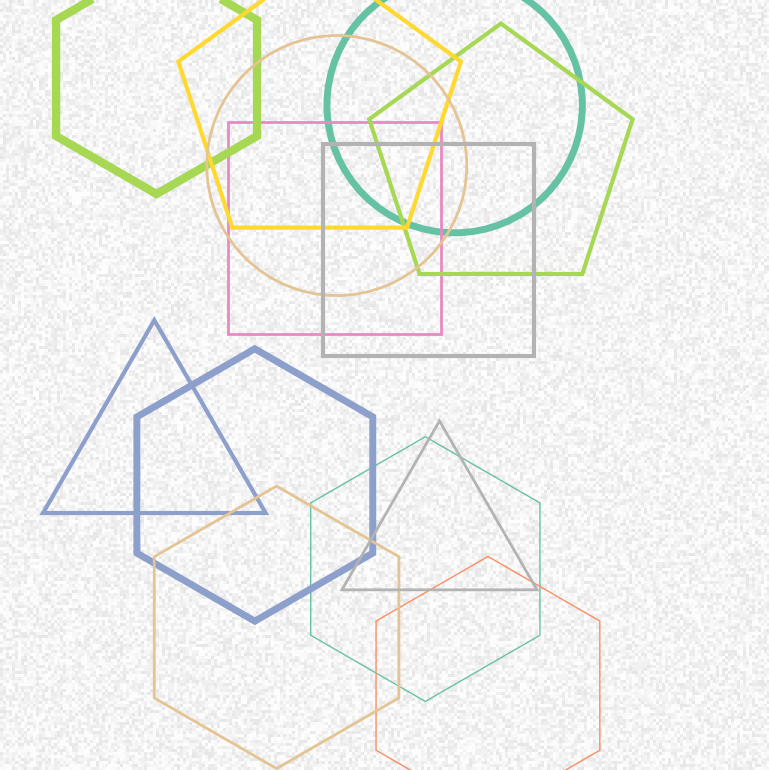[{"shape": "hexagon", "thickness": 0.5, "radius": 0.86, "center": [0.552, 0.261]}, {"shape": "circle", "thickness": 2.5, "radius": 0.83, "center": [0.59, 0.864]}, {"shape": "hexagon", "thickness": 0.5, "radius": 0.84, "center": [0.634, 0.11]}, {"shape": "triangle", "thickness": 1.5, "radius": 0.83, "center": [0.2, 0.417]}, {"shape": "hexagon", "thickness": 2.5, "radius": 0.88, "center": [0.331, 0.37]}, {"shape": "square", "thickness": 1, "radius": 0.69, "center": [0.434, 0.704]}, {"shape": "pentagon", "thickness": 1.5, "radius": 0.9, "center": [0.651, 0.79]}, {"shape": "hexagon", "thickness": 3, "radius": 0.75, "center": [0.203, 0.899]}, {"shape": "pentagon", "thickness": 1.5, "radius": 0.96, "center": [0.415, 0.86]}, {"shape": "circle", "thickness": 1, "radius": 0.84, "center": [0.437, 0.785]}, {"shape": "hexagon", "thickness": 1, "radius": 0.92, "center": [0.359, 0.185]}, {"shape": "square", "thickness": 1.5, "radius": 0.69, "center": [0.556, 0.675]}, {"shape": "triangle", "thickness": 1, "radius": 0.73, "center": [0.571, 0.307]}]